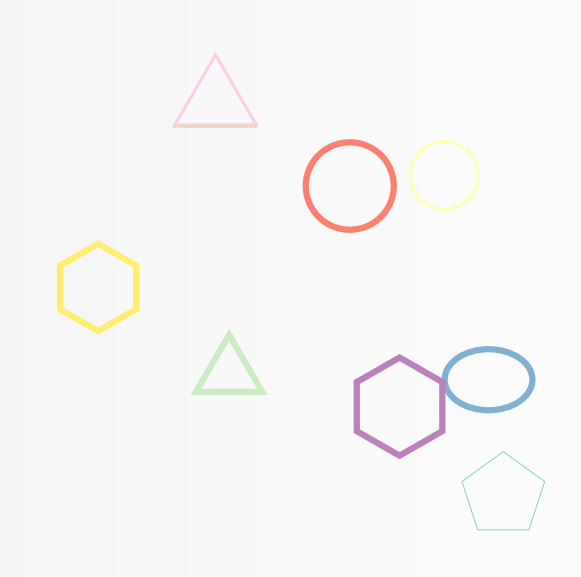[{"shape": "pentagon", "thickness": 0.5, "radius": 0.37, "center": [0.866, 0.142]}, {"shape": "circle", "thickness": 1.5, "radius": 0.29, "center": [0.765, 0.695]}, {"shape": "circle", "thickness": 3, "radius": 0.38, "center": [0.602, 0.677]}, {"shape": "oval", "thickness": 3, "radius": 0.38, "center": [0.84, 0.342]}, {"shape": "triangle", "thickness": 0.5, "radius": 0.41, "center": [0.37, 0.821]}, {"shape": "triangle", "thickness": 1.5, "radius": 0.4, "center": [0.371, 0.823]}, {"shape": "hexagon", "thickness": 3, "radius": 0.42, "center": [0.687, 0.295]}, {"shape": "triangle", "thickness": 3, "radius": 0.33, "center": [0.394, 0.354]}, {"shape": "hexagon", "thickness": 3, "radius": 0.38, "center": [0.169, 0.502]}]